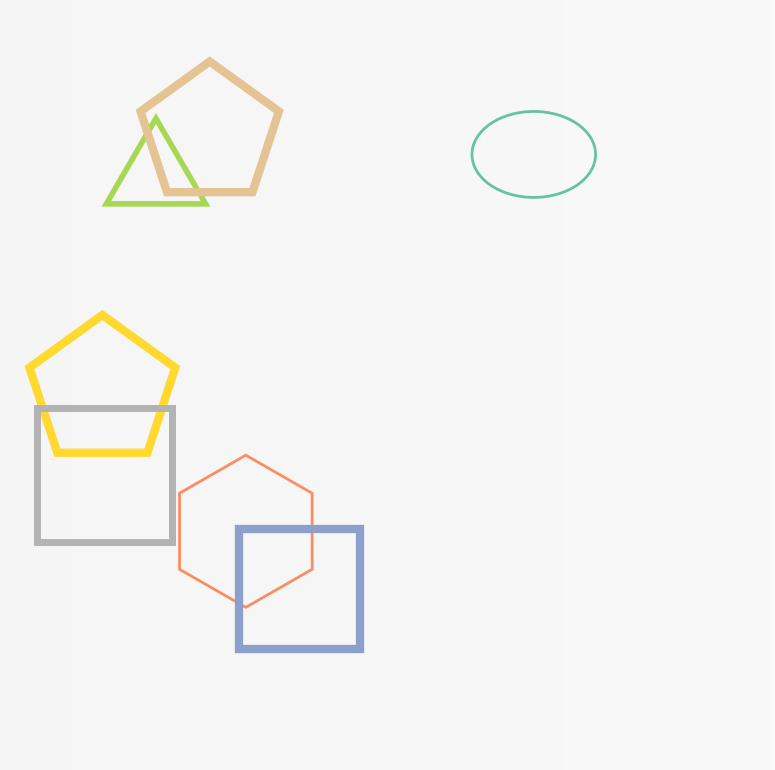[{"shape": "oval", "thickness": 1, "radius": 0.4, "center": [0.689, 0.799]}, {"shape": "hexagon", "thickness": 1, "radius": 0.49, "center": [0.317, 0.31]}, {"shape": "square", "thickness": 3, "radius": 0.39, "center": [0.386, 0.235]}, {"shape": "triangle", "thickness": 2, "radius": 0.37, "center": [0.201, 0.772]}, {"shape": "pentagon", "thickness": 3, "radius": 0.49, "center": [0.132, 0.492]}, {"shape": "pentagon", "thickness": 3, "radius": 0.47, "center": [0.271, 0.826]}, {"shape": "square", "thickness": 2.5, "radius": 0.44, "center": [0.135, 0.383]}]